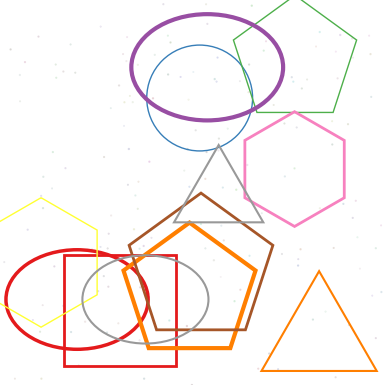[{"shape": "oval", "thickness": 2.5, "radius": 0.92, "center": [0.2, 0.222]}, {"shape": "square", "thickness": 2, "radius": 0.72, "center": [0.312, 0.193]}, {"shape": "circle", "thickness": 1, "radius": 0.69, "center": [0.519, 0.745]}, {"shape": "pentagon", "thickness": 1, "radius": 0.84, "center": [0.766, 0.844]}, {"shape": "oval", "thickness": 3, "radius": 0.99, "center": [0.538, 0.825]}, {"shape": "triangle", "thickness": 1.5, "radius": 0.86, "center": [0.829, 0.123]}, {"shape": "pentagon", "thickness": 3, "radius": 0.9, "center": [0.492, 0.242]}, {"shape": "hexagon", "thickness": 1, "radius": 0.84, "center": [0.107, 0.318]}, {"shape": "pentagon", "thickness": 2, "radius": 0.98, "center": [0.522, 0.302]}, {"shape": "hexagon", "thickness": 2, "radius": 0.75, "center": [0.765, 0.561]}, {"shape": "triangle", "thickness": 1.5, "radius": 0.67, "center": [0.568, 0.489]}, {"shape": "oval", "thickness": 1.5, "radius": 0.82, "center": [0.378, 0.222]}]